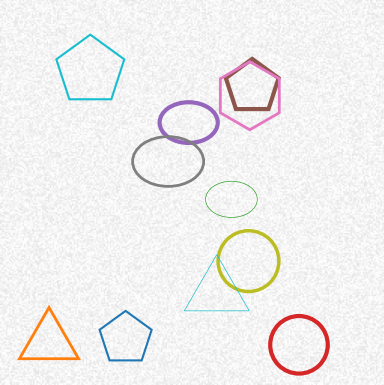[{"shape": "pentagon", "thickness": 1.5, "radius": 0.36, "center": [0.326, 0.121]}, {"shape": "triangle", "thickness": 2, "radius": 0.44, "center": [0.127, 0.113]}, {"shape": "oval", "thickness": 0.5, "radius": 0.34, "center": [0.601, 0.482]}, {"shape": "circle", "thickness": 3, "radius": 0.37, "center": [0.777, 0.104]}, {"shape": "oval", "thickness": 3, "radius": 0.38, "center": [0.49, 0.682]}, {"shape": "pentagon", "thickness": 3, "radius": 0.36, "center": [0.655, 0.775]}, {"shape": "hexagon", "thickness": 2, "radius": 0.44, "center": [0.649, 0.751]}, {"shape": "oval", "thickness": 2, "radius": 0.46, "center": [0.437, 0.581]}, {"shape": "circle", "thickness": 2.5, "radius": 0.39, "center": [0.645, 0.322]}, {"shape": "triangle", "thickness": 0.5, "radius": 0.49, "center": [0.563, 0.241]}, {"shape": "pentagon", "thickness": 1.5, "radius": 0.46, "center": [0.235, 0.817]}]